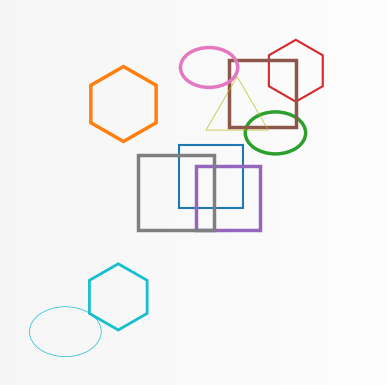[{"shape": "square", "thickness": 1.5, "radius": 0.41, "center": [0.544, 0.541]}, {"shape": "hexagon", "thickness": 2.5, "radius": 0.49, "center": [0.319, 0.73]}, {"shape": "oval", "thickness": 2.5, "radius": 0.39, "center": [0.711, 0.655]}, {"shape": "hexagon", "thickness": 1.5, "radius": 0.4, "center": [0.763, 0.816]}, {"shape": "square", "thickness": 2.5, "radius": 0.41, "center": [0.589, 0.485]}, {"shape": "square", "thickness": 2.5, "radius": 0.44, "center": [0.678, 0.756]}, {"shape": "oval", "thickness": 2.5, "radius": 0.37, "center": [0.54, 0.825]}, {"shape": "square", "thickness": 2.5, "radius": 0.49, "center": [0.453, 0.5]}, {"shape": "triangle", "thickness": 0.5, "radius": 0.46, "center": [0.612, 0.708]}, {"shape": "oval", "thickness": 0.5, "radius": 0.46, "center": [0.169, 0.138]}, {"shape": "hexagon", "thickness": 2, "radius": 0.43, "center": [0.305, 0.229]}]